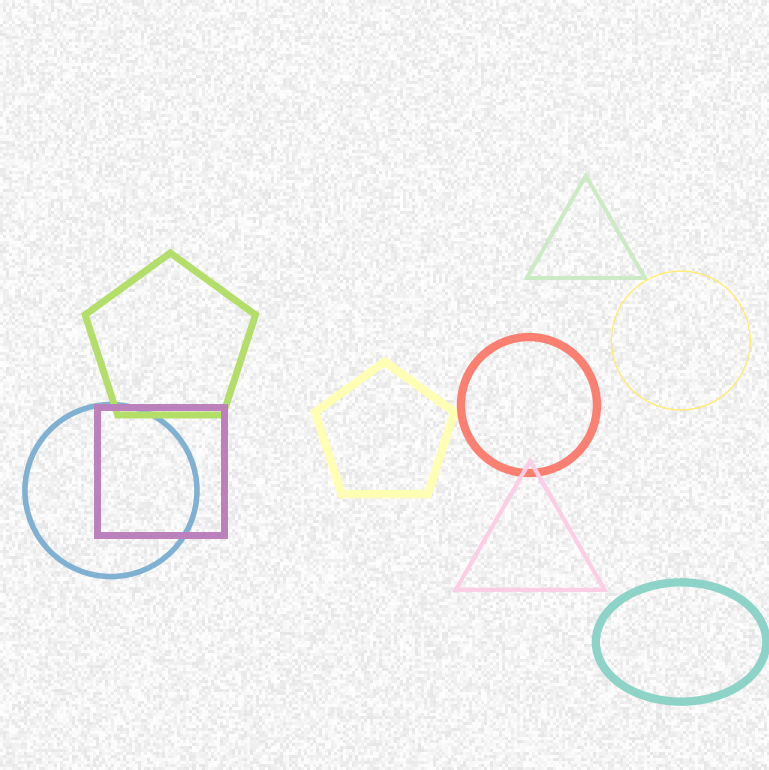[{"shape": "oval", "thickness": 3, "radius": 0.55, "center": [0.885, 0.166]}, {"shape": "pentagon", "thickness": 3, "radius": 0.48, "center": [0.5, 0.435]}, {"shape": "circle", "thickness": 3, "radius": 0.44, "center": [0.687, 0.474]}, {"shape": "circle", "thickness": 2, "radius": 0.56, "center": [0.144, 0.363]}, {"shape": "pentagon", "thickness": 2.5, "radius": 0.58, "center": [0.221, 0.555]}, {"shape": "triangle", "thickness": 1.5, "radius": 0.56, "center": [0.689, 0.29]}, {"shape": "square", "thickness": 2.5, "radius": 0.41, "center": [0.208, 0.389]}, {"shape": "triangle", "thickness": 1.5, "radius": 0.44, "center": [0.761, 0.683]}, {"shape": "circle", "thickness": 0.5, "radius": 0.45, "center": [0.884, 0.558]}]